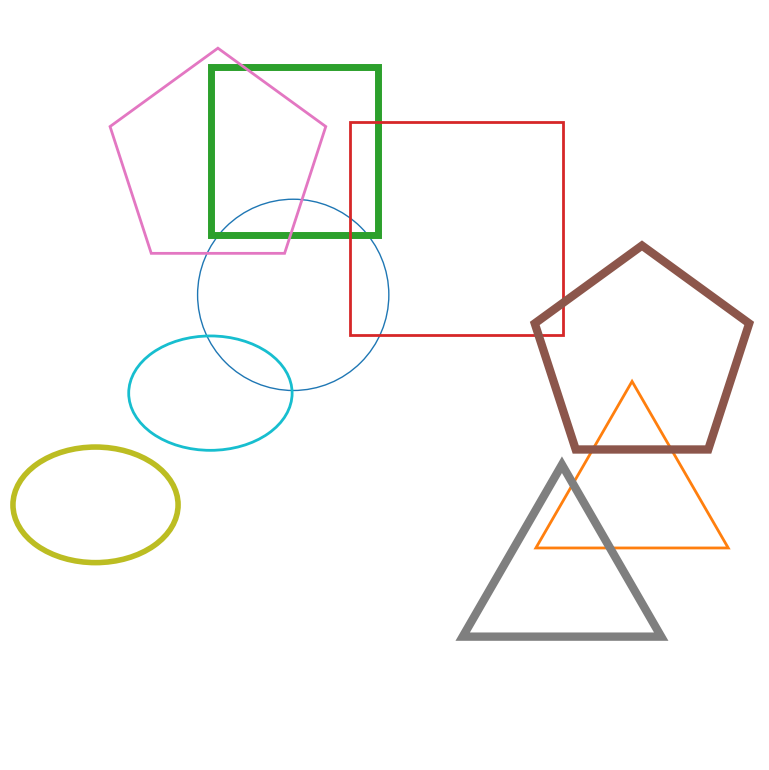[{"shape": "circle", "thickness": 0.5, "radius": 0.62, "center": [0.381, 0.617]}, {"shape": "triangle", "thickness": 1, "radius": 0.72, "center": [0.821, 0.36]}, {"shape": "square", "thickness": 2.5, "radius": 0.54, "center": [0.383, 0.804]}, {"shape": "square", "thickness": 1, "radius": 0.69, "center": [0.593, 0.703]}, {"shape": "pentagon", "thickness": 3, "radius": 0.73, "center": [0.834, 0.535]}, {"shape": "pentagon", "thickness": 1, "radius": 0.74, "center": [0.283, 0.79]}, {"shape": "triangle", "thickness": 3, "radius": 0.74, "center": [0.73, 0.248]}, {"shape": "oval", "thickness": 2, "radius": 0.54, "center": [0.124, 0.344]}, {"shape": "oval", "thickness": 1, "radius": 0.53, "center": [0.273, 0.489]}]